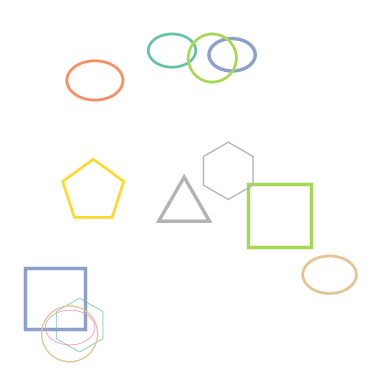[{"shape": "oval", "thickness": 2, "radius": 0.31, "center": [0.447, 0.869]}, {"shape": "hexagon", "thickness": 0.5, "radius": 0.35, "center": [0.207, 0.156]}, {"shape": "oval", "thickness": 2, "radius": 0.36, "center": [0.246, 0.791]}, {"shape": "square", "thickness": 2.5, "radius": 0.4, "center": [0.143, 0.225]}, {"shape": "oval", "thickness": 2.5, "radius": 0.3, "center": [0.603, 0.858]}, {"shape": "oval", "thickness": 0.5, "radius": 0.32, "center": [0.182, 0.149]}, {"shape": "circle", "thickness": 2, "radius": 0.31, "center": [0.551, 0.849]}, {"shape": "square", "thickness": 2.5, "radius": 0.41, "center": [0.726, 0.441]}, {"shape": "pentagon", "thickness": 2, "radius": 0.42, "center": [0.242, 0.503]}, {"shape": "circle", "thickness": 1, "radius": 0.36, "center": [0.181, 0.133]}, {"shape": "oval", "thickness": 2, "radius": 0.35, "center": [0.856, 0.286]}, {"shape": "hexagon", "thickness": 1, "radius": 0.37, "center": [0.593, 0.556]}, {"shape": "triangle", "thickness": 2.5, "radius": 0.38, "center": [0.478, 0.464]}]